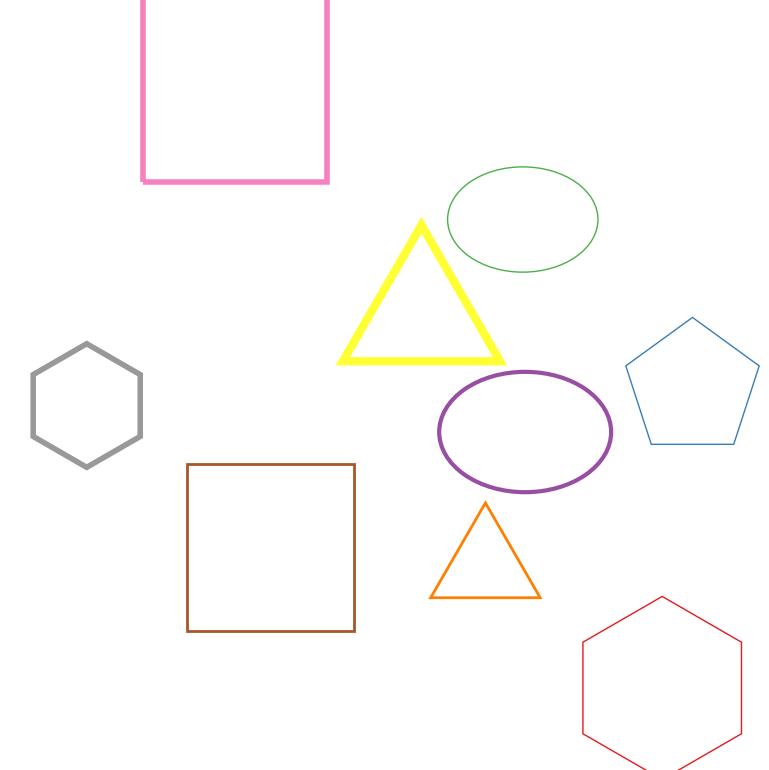[{"shape": "hexagon", "thickness": 0.5, "radius": 0.59, "center": [0.86, 0.107]}, {"shape": "pentagon", "thickness": 0.5, "radius": 0.46, "center": [0.899, 0.497]}, {"shape": "oval", "thickness": 0.5, "radius": 0.49, "center": [0.679, 0.715]}, {"shape": "oval", "thickness": 1.5, "radius": 0.56, "center": [0.682, 0.439]}, {"shape": "triangle", "thickness": 1, "radius": 0.41, "center": [0.63, 0.265]}, {"shape": "triangle", "thickness": 3, "radius": 0.59, "center": [0.547, 0.59]}, {"shape": "square", "thickness": 1, "radius": 0.54, "center": [0.352, 0.289]}, {"shape": "square", "thickness": 2, "radius": 0.6, "center": [0.305, 0.882]}, {"shape": "hexagon", "thickness": 2, "radius": 0.4, "center": [0.113, 0.473]}]